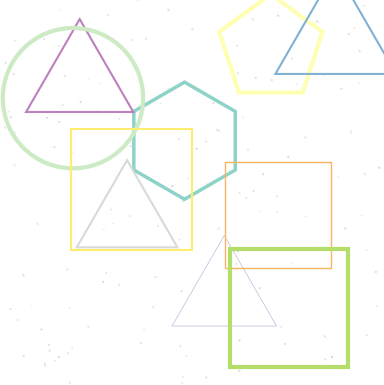[{"shape": "hexagon", "thickness": 2.5, "radius": 0.76, "center": [0.479, 0.635]}, {"shape": "pentagon", "thickness": 3, "radius": 0.7, "center": [0.703, 0.874]}, {"shape": "triangle", "thickness": 0.5, "radius": 0.78, "center": [0.583, 0.232]}, {"shape": "triangle", "thickness": 1.5, "radius": 0.9, "center": [0.872, 0.898]}, {"shape": "square", "thickness": 1, "radius": 0.69, "center": [0.723, 0.441]}, {"shape": "square", "thickness": 3, "radius": 0.77, "center": [0.751, 0.201]}, {"shape": "triangle", "thickness": 1.5, "radius": 0.75, "center": [0.33, 0.433]}, {"shape": "triangle", "thickness": 1.5, "radius": 0.8, "center": [0.207, 0.79]}, {"shape": "circle", "thickness": 3, "radius": 0.91, "center": [0.19, 0.745]}, {"shape": "square", "thickness": 1.5, "radius": 0.78, "center": [0.341, 0.507]}]